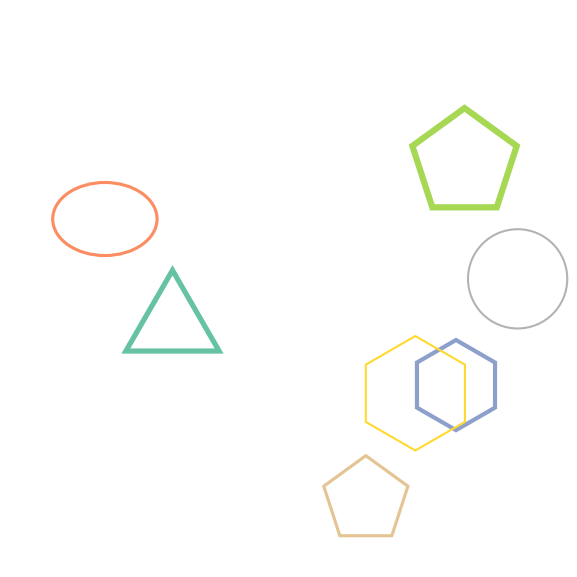[{"shape": "triangle", "thickness": 2.5, "radius": 0.47, "center": [0.299, 0.438]}, {"shape": "oval", "thickness": 1.5, "radius": 0.45, "center": [0.182, 0.62]}, {"shape": "hexagon", "thickness": 2, "radius": 0.39, "center": [0.79, 0.332]}, {"shape": "pentagon", "thickness": 3, "radius": 0.47, "center": [0.804, 0.717]}, {"shape": "hexagon", "thickness": 1, "radius": 0.5, "center": [0.719, 0.318]}, {"shape": "pentagon", "thickness": 1.5, "radius": 0.38, "center": [0.633, 0.134]}, {"shape": "circle", "thickness": 1, "radius": 0.43, "center": [0.896, 0.516]}]